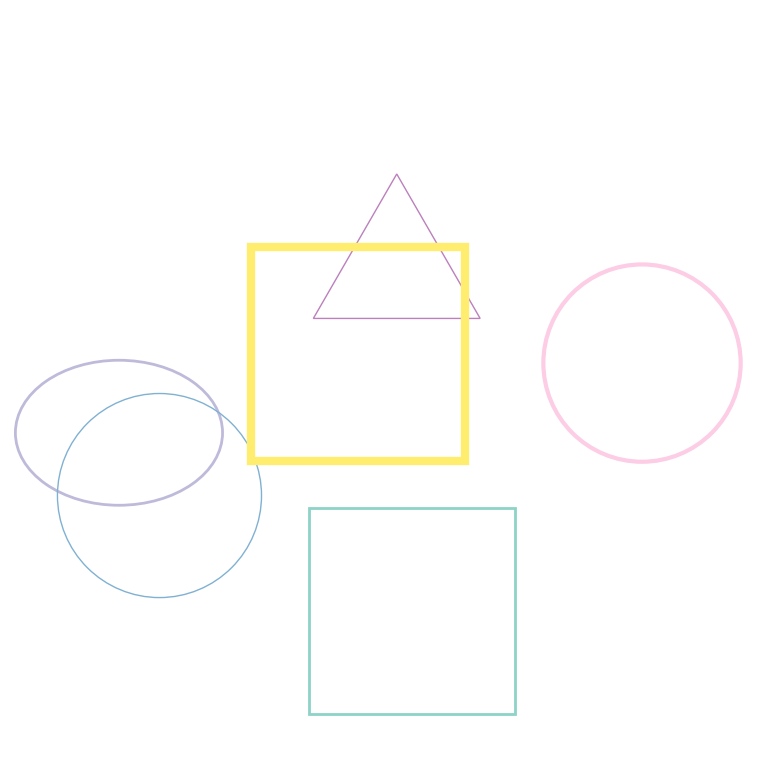[{"shape": "square", "thickness": 1, "radius": 0.67, "center": [0.535, 0.206]}, {"shape": "oval", "thickness": 1, "radius": 0.67, "center": [0.155, 0.438]}, {"shape": "circle", "thickness": 0.5, "radius": 0.66, "center": [0.207, 0.356]}, {"shape": "circle", "thickness": 1.5, "radius": 0.64, "center": [0.834, 0.528]}, {"shape": "triangle", "thickness": 0.5, "radius": 0.63, "center": [0.515, 0.649]}, {"shape": "square", "thickness": 3, "radius": 0.7, "center": [0.465, 0.54]}]